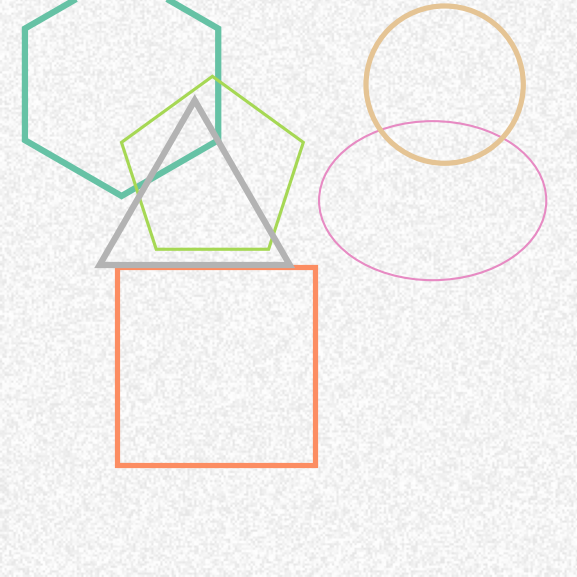[{"shape": "hexagon", "thickness": 3, "radius": 0.97, "center": [0.211, 0.853]}, {"shape": "square", "thickness": 2.5, "radius": 0.86, "center": [0.375, 0.365]}, {"shape": "oval", "thickness": 1, "radius": 0.98, "center": [0.749, 0.652]}, {"shape": "pentagon", "thickness": 1.5, "radius": 0.83, "center": [0.368, 0.701]}, {"shape": "circle", "thickness": 2.5, "radius": 0.68, "center": [0.77, 0.853]}, {"shape": "triangle", "thickness": 3, "radius": 0.95, "center": [0.337, 0.635]}]